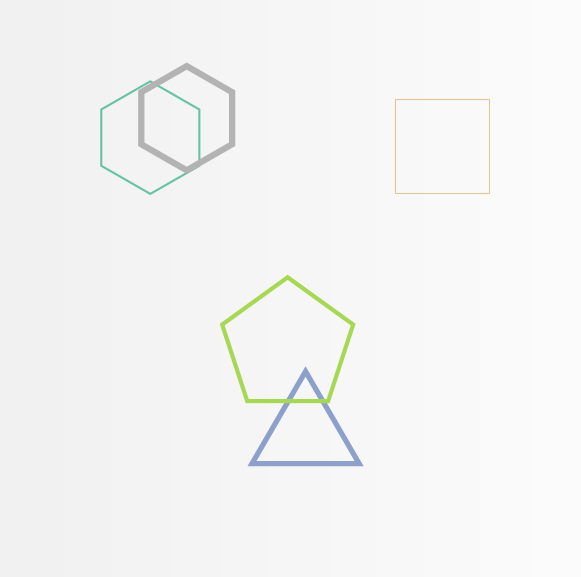[{"shape": "hexagon", "thickness": 1, "radius": 0.49, "center": [0.259, 0.761]}, {"shape": "triangle", "thickness": 2.5, "radius": 0.53, "center": [0.526, 0.25]}, {"shape": "pentagon", "thickness": 2, "radius": 0.59, "center": [0.495, 0.4]}, {"shape": "square", "thickness": 0.5, "radius": 0.41, "center": [0.76, 0.746]}, {"shape": "hexagon", "thickness": 3, "radius": 0.45, "center": [0.321, 0.794]}]